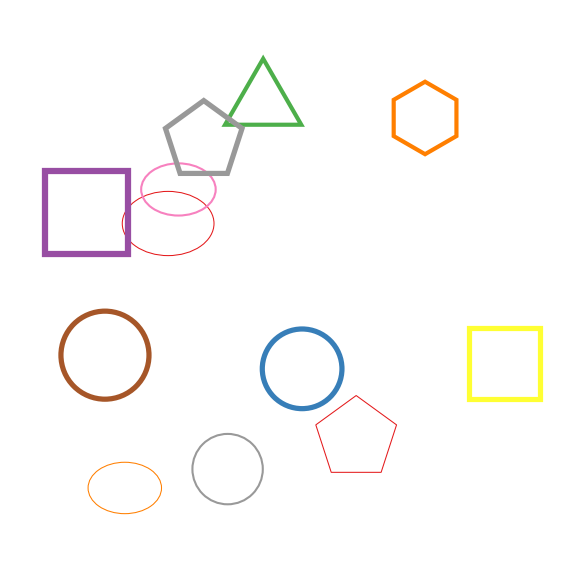[{"shape": "pentagon", "thickness": 0.5, "radius": 0.37, "center": [0.617, 0.241]}, {"shape": "oval", "thickness": 0.5, "radius": 0.4, "center": [0.291, 0.612]}, {"shape": "circle", "thickness": 2.5, "radius": 0.34, "center": [0.523, 0.36]}, {"shape": "triangle", "thickness": 2, "radius": 0.38, "center": [0.456, 0.821]}, {"shape": "square", "thickness": 3, "radius": 0.36, "center": [0.15, 0.631]}, {"shape": "hexagon", "thickness": 2, "radius": 0.31, "center": [0.736, 0.795]}, {"shape": "oval", "thickness": 0.5, "radius": 0.32, "center": [0.216, 0.154]}, {"shape": "square", "thickness": 2.5, "radius": 0.31, "center": [0.873, 0.37]}, {"shape": "circle", "thickness": 2.5, "radius": 0.38, "center": [0.182, 0.384]}, {"shape": "oval", "thickness": 1, "radius": 0.32, "center": [0.309, 0.671]}, {"shape": "pentagon", "thickness": 2.5, "radius": 0.35, "center": [0.353, 0.755]}, {"shape": "circle", "thickness": 1, "radius": 0.3, "center": [0.394, 0.187]}]